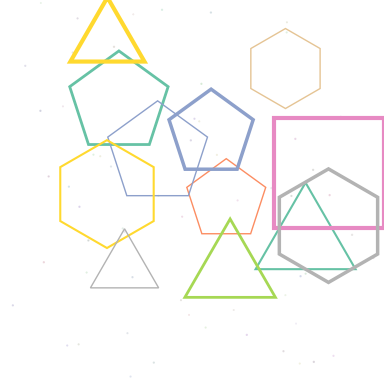[{"shape": "pentagon", "thickness": 2, "radius": 0.67, "center": [0.309, 0.733]}, {"shape": "triangle", "thickness": 1.5, "radius": 0.75, "center": [0.794, 0.376]}, {"shape": "pentagon", "thickness": 1, "radius": 0.54, "center": [0.588, 0.48]}, {"shape": "pentagon", "thickness": 2.5, "radius": 0.57, "center": [0.548, 0.653]}, {"shape": "pentagon", "thickness": 1, "radius": 0.68, "center": [0.409, 0.602]}, {"shape": "square", "thickness": 3, "radius": 0.71, "center": [0.855, 0.55]}, {"shape": "triangle", "thickness": 2, "radius": 0.68, "center": [0.598, 0.296]}, {"shape": "triangle", "thickness": 3, "radius": 0.56, "center": [0.279, 0.896]}, {"shape": "hexagon", "thickness": 1.5, "radius": 0.7, "center": [0.278, 0.496]}, {"shape": "hexagon", "thickness": 1, "radius": 0.52, "center": [0.741, 0.822]}, {"shape": "hexagon", "thickness": 2.5, "radius": 0.74, "center": [0.853, 0.414]}, {"shape": "triangle", "thickness": 1, "radius": 0.51, "center": [0.323, 0.303]}]